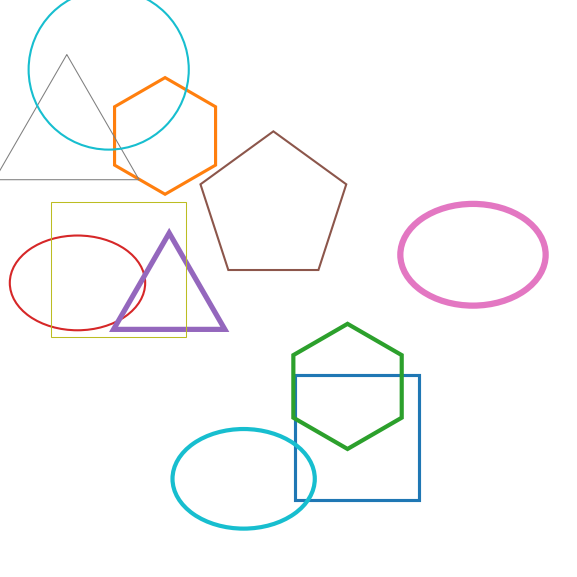[{"shape": "square", "thickness": 1.5, "radius": 0.54, "center": [0.618, 0.242]}, {"shape": "hexagon", "thickness": 1.5, "radius": 0.5, "center": [0.286, 0.764]}, {"shape": "hexagon", "thickness": 2, "radius": 0.54, "center": [0.602, 0.33]}, {"shape": "oval", "thickness": 1, "radius": 0.59, "center": [0.134, 0.509]}, {"shape": "triangle", "thickness": 2.5, "radius": 0.56, "center": [0.293, 0.484]}, {"shape": "pentagon", "thickness": 1, "radius": 0.66, "center": [0.473, 0.639]}, {"shape": "oval", "thickness": 3, "radius": 0.63, "center": [0.819, 0.558]}, {"shape": "triangle", "thickness": 0.5, "radius": 0.72, "center": [0.116, 0.76]}, {"shape": "square", "thickness": 0.5, "radius": 0.58, "center": [0.205, 0.532]}, {"shape": "circle", "thickness": 1, "radius": 0.69, "center": [0.188, 0.879]}, {"shape": "oval", "thickness": 2, "radius": 0.62, "center": [0.422, 0.17]}]